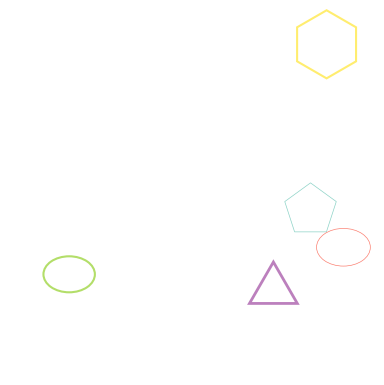[{"shape": "pentagon", "thickness": 0.5, "radius": 0.35, "center": [0.807, 0.455]}, {"shape": "oval", "thickness": 0.5, "radius": 0.35, "center": [0.892, 0.358]}, {"shape": "oval", "thickness": 1.5, "radius": 0.33, "center": [0.18, 0.288]}, {"shape": "triangle", "thickness": 2, "radius": 0.36, "center": [0.71, 0.248]}, {"shape": "hexagon", "thickness": 1.5, "radius": 0.44, "center": [0.848, 0.885]}]